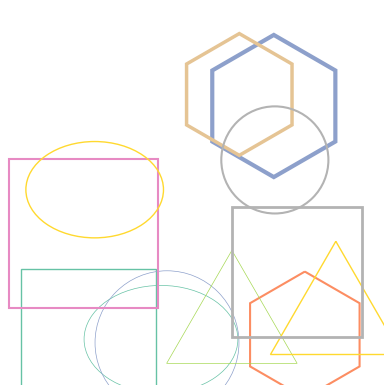[{"shape": "square", "thickness": 1, "radius": 0.88, "center": [0.231, 0.127]}, {"shape": "oval", "thickness": 0.5, "radius": 1.0, "center": [0.418, 0.119]}, {"shape": "hexagon", "thickness": 1.5, "radius": 0.82, "center": [0.792, 0.13]}, {"shape": "hexagon", "thickness": 3, "radius": 0.92, "center": [0.711, 0.725]}, {"shape": "circle", "thickness": 0.5, "radius": 0.93, "center": [0.434, 0.11]}, {"shape": "square", "thickness": 1.5, "radius": 0.97, "center": [0.217, 0.393]}, {"shape": "triangle", "thickness": 0.5, "radius": 0.98, "center": [0.602, 0.154]}, {"shape": "oval", "thickness": 1, "radius": 0.89, "center": [0.246, 0.507]}, {"shape": "triangle", "thickness": 1, "radius": 0.98, "center": [0.872, 0.177]}, {"shape": "hexagon", "thickness": 2.5, "radius": 0.79, "center": [0.622, 0.755]}, {"shape": "circle", "thickness": 1.5, "radius": 0.7, "center": [0.714, 0.585]}, {"shape": "square", "thickness": 2, "radius": 0.84, "center": [0.771, 0.293]}]